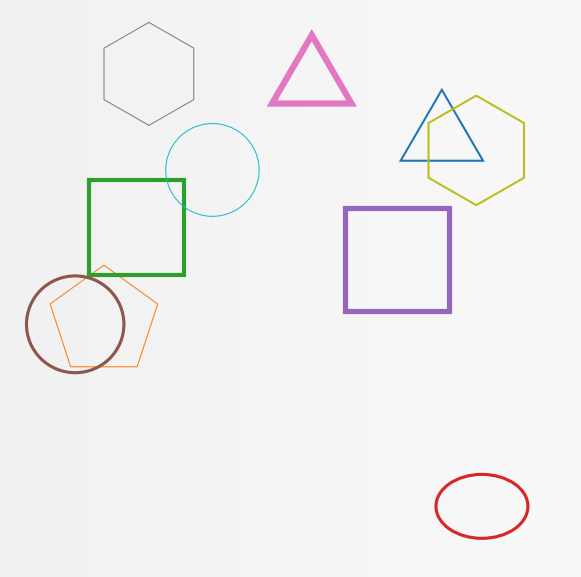[{"shape": "triangle", "thickness": 1, "radius": 0.41, "center": [0.76, 0.762]}, {"shape": "pentagon", "thickness": 0.5, "radius": 0.49, "center": [0.179, 0.443]}, {"shape": "square", "thickness": 2, "radius": 0.41, "center": [0.234, 0.605]}, {"shape": "oval", "thickness": 1.5, "radius": 0.4, "center": [0.829, 0.122]}, {"shape": "square", "thickness": 2.5, "radius": 0.45, "center": [0.683, 0.55]}, {"shape": "circle", "thickness": 1.5, "radius": 0.42, "center": [0.129, 0.438]}, {"shape": "triangle", "thickness": 3, "radius": 0.39, "center": [0.536, 0.859]}, {"shape": "hexagon", "thickness": 0.5, "radius": 0.45, "center": [0.256, 0.871]}, {"shape": "hexagon", "thickness": 1, "radius": 0.47, "center": [0.819, 0.739]}, {"shape": "circle", "thickness": 0.5, "radius": 0.4, "center": [0.365, 0.705]}]